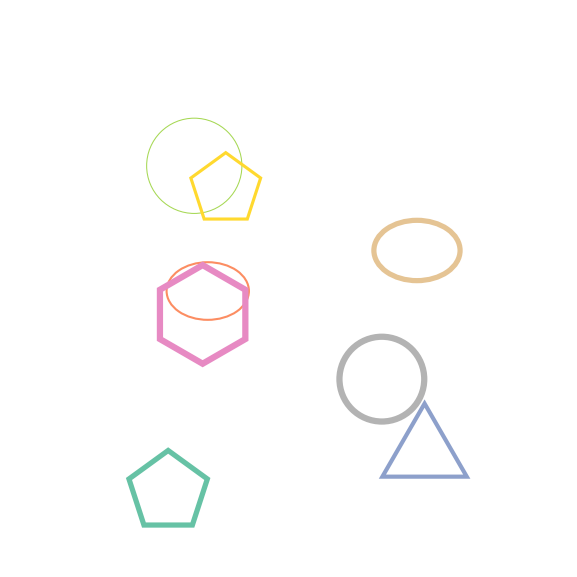[{"shape": "pentagon", "thickness": 2.5, "radius": 0.36, "center": [0.291, 0.148]}, {"shape": "oval", "thickness": 1, "radius": 0.36, "center": [0.36, 0.495]}, {"shape": "triangle", "thickness": 2, "radius": 0.42, "center": [0.735, 0.216]}, {"shape": "hexagon", "thickness": 3, "radius": 0.43, "center": [0.351, 0.455]}, {"shape": "circle", "thickness": 0.5, "radius": 0.41, "center": [0.336, 0.712]}, {"shape": "pentagon", "thickness": 1.5, "radius": 0.32, "center": [0.391, 0.671]}, {"shape": "oval", "thickness": 2.5, "radius": 0.37, "center": [0.722, 0.565]}, {"shape": "circle", "thickness": 3, "radius": 0.37, "center": [0.661, 0.343]}]